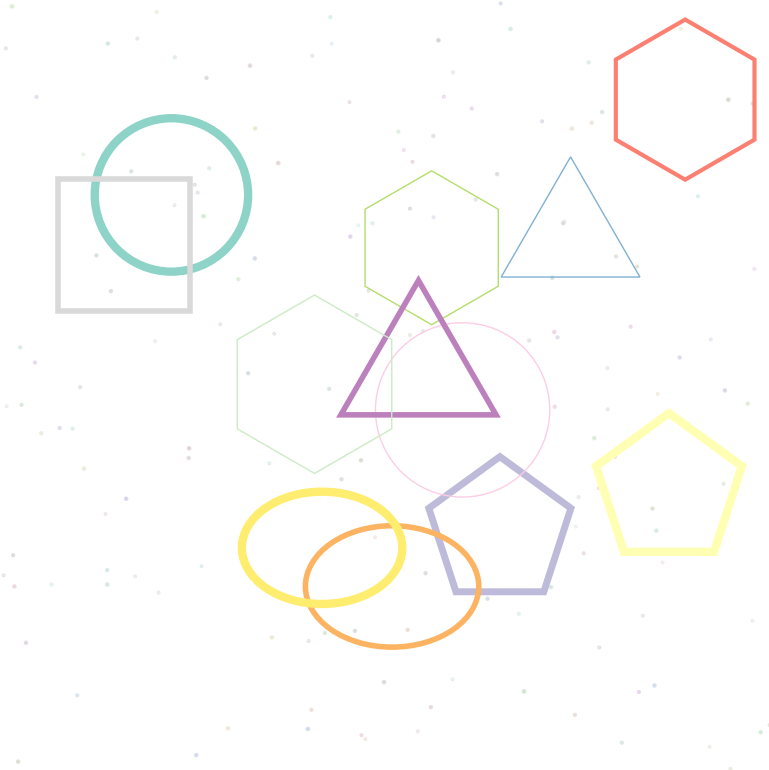[{"shape": "circle", "thickness": 3, "radius": 0.5, "center": [0.223, 0.747]}, {"shape": "pentagon", "thickness": 3, "radius": 0.5, "center": [0.869, 0.364]}, {"shape": "pentagon", "thickness": 2.5, "radius": 0.49, "center": [0.649, 0.31]}, {"shape": "hexagon", "thickness": 1.5, "radius": 0.52, "center": [0.89, 0.871]}, {"shape": "triangle", "thickness": 0.5, "radius": 0.52, "center": [0.741, 0.692]}, {"shape": "oval", "thickness": 2, "radius": 0.56, "center": [0.509, 0.238]}, {"shape": "hexagon", "thickness": 0.5, "radius": 0.5, "center": [0.561, 0.678]}, {"shape": "circle", "thickness": 0.5, "radius": 0.57, "center": [0.601, 0.468]}, {"shape": "square", "thickness": 2, "radius": 0.43, "center": [0.161, 0.681]}, {"shape": "triangle", "thickness": 2, "radius": 0.58, "center": [0.543, 0.519]}, {"shape": "hexagon", "thickness": 0.5, "radius": 0.58, "center": [0.408, 0.501]}, {"shape": "oval", "thickness": 3, "radius": 0.52, "center": [0.418, 0.289]}]